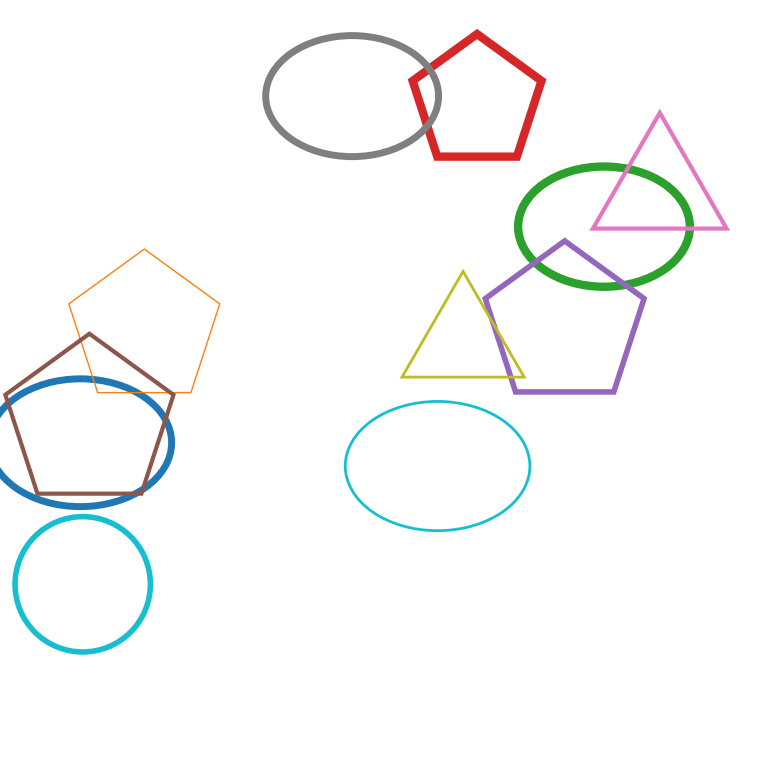[{"shape": "oval", "thickness": 2.5, "radius": 0.59, "center": [0.104, 0.425]}, {"shape": "pentagon", "thickness": 0.5, "radius": 0.52, "center": [0.187, 0.573]}, {"shape": "oval", "thickness": 3, "radius": 0.56, "center": [0.784, 0.706]}, {"shape": "pentagon", "thickness": 3, "radius": 0.44, "center": [0.62, 0.868]}, {"shape": "pentagon", "thickness": 2, "radius": 0.54, "center": [0.733, 0.579]}, {"shape": "pentagon", "thickness": 1.5, "radius": 0.57, "center": [0.116, 0.452]}, {"shape": "triangle", "thickness": 1.5, "radius": 0.5, "center": [0.857, 0.753]}, {"shape": "oval", "thickness": 2.5, "radius": 0.56, "center": [0.457, 0.875]}, {"shape": "triangle", "thickness": 1, "radius": 0.46, "center": [0.601, 0.556]}, {"shape": "oval", "thickness": 1, "radius": 0.6, "center": [0.568, 0.395]}, {"shape": "circle", "thickness": 2, "radius": 0.44, "center": [0.107, 0.241]}]